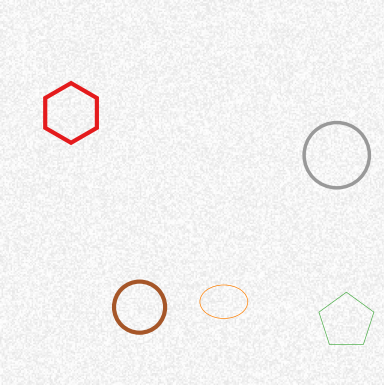[{"shape": "hexagon", "thickness": 3, "radius": 0.39, "center": [0.185, 0.707]}, {"shape": "pentagon", "thickness": 0.5, "radius": 0.38, "center": [0.9, 0.166]}, {"shape": "oval", "thickness": 0.5, "radius": 0.31, "center": [0.581, 0.216]}, {"shape": "circle", "thickness": 3, "radius": 0.33, "center": [0.363, 0.202]}, {"shape": "circle", "thickness": 2.5, "radius": 0.42, "center": [0.875, 0.597]}]